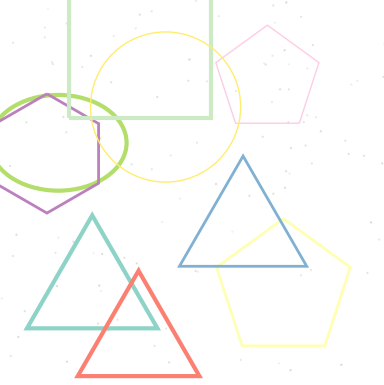[{"shape": "triangle", "thickness": 3, "radius": 0.98, "center": [0.24, 0.245]}, {"shape": "pentagon", "thickness": 2, "radius": 0.91, "center": [0.736, 0.249]}, {"shape": "triangle", "thickness": 3, "radius": 0.91, "center": [0.36, 0.114]}, {"shape": "triangle", "thickness": 2, "radius": 0.95, "center": [0.631, 0.404]}, {"shape": "oval", "thickness": 3, "radius": 0.89, "center": [0.151, 0.629]}, {"shape": "pentagon", "thickness": 1, "radius": 0.7, "center": [0.695, 0.794]}, {"shape": "hexagon", "thickness": 2, "radius": 0.77, "center": [0.122, 0.601]}, {"shape": "square", "thickness": 3, "radius": 0.92, "center": [0.363, 0.879]}, {"shape": "circle", "thickness": 1, "radius": 0.98, "center": [0.43, 0.722]}]